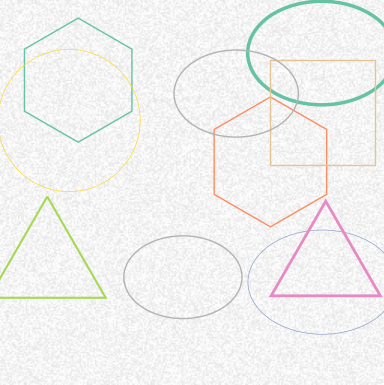[{"shape": "oval", "thickness": 2.5, "radius": 0.96, "center": [0.835, 0.862]}, {"shape": "hexagon", "thickness": 1, "radius": 0.81, "center": [0.203, 0.792]}, {"shape": "hexagon", "thickness": 1, "radius": 0.84, "center": [0.702, 0.579]}, {"shape": "oval", "thickness": 0.5, "radius": 0.97, "center": [0.837, 0.267]}, {"shape": "triangle", "thickness": 2, "radius": 0.82, "center": [0.846, 0.314]}, {"shape": "triangle", "thickness": 1.5, "radius": 0.88, "center": [0.123, 0.314]}, {"shape": "circle", "thickness": 0.5, "radius": 0.92, "center": [0.179, 0.687]}, {"shape": "square", "thickness": 1, "radius": 0.68, "center": [0.838, 0.708]}, {"shape": "oval", "thickness": 1, "radius": 0.77, "center": [0.475, 0.28]}, {"shape": "oval", "thickness": 1, "radius": 0.81, "center": [0.613, 0.757]}]